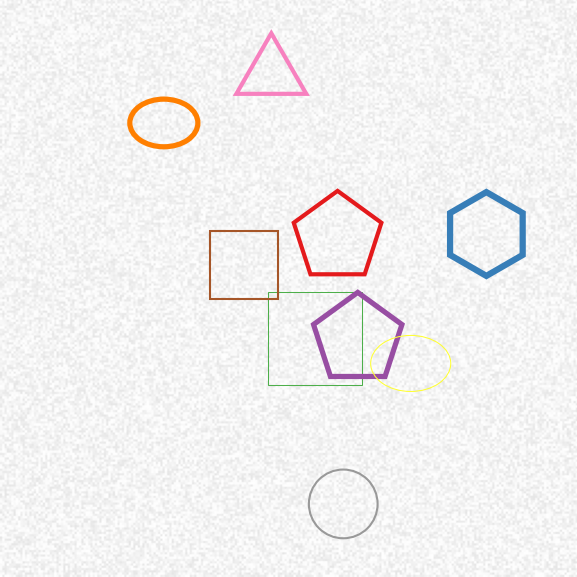[{"shape": "pentagon", "thickness": 2, "radius": 0.4, "center": [0.585, 0.589]}, {"shape": "hexagon", "thickness": 3, "radius": 0.36, "center": [0.842, 0.594]}, {"shape": "square", "thickness": 0.5, "radius": 0.4, "center": [0.545, 0.414]}, {"shape": "pentagon", "thickness": 2.5, "radius": 0.4, "center": [0.619, 0.412]}, {"shape": "oval", "thickness": 2.5, "radius": 0.29, "center": [0.284, 0.786]}, {"shape": "oval", "thickness": 0.5, "radius": 0.35, "center": [0.711, 0.37]}, {"shape": "square", "thickness": 1, "radius": 0.3, "center": [0.422, 0.541]}, {"shape": "triangle", "thickness": 2, "radius": 0.35, "center": [0.47, 0.872]}, {"shape": "circle", "thickness": 1, "radius": 0.3, "center": [0.594, 0.127]}]